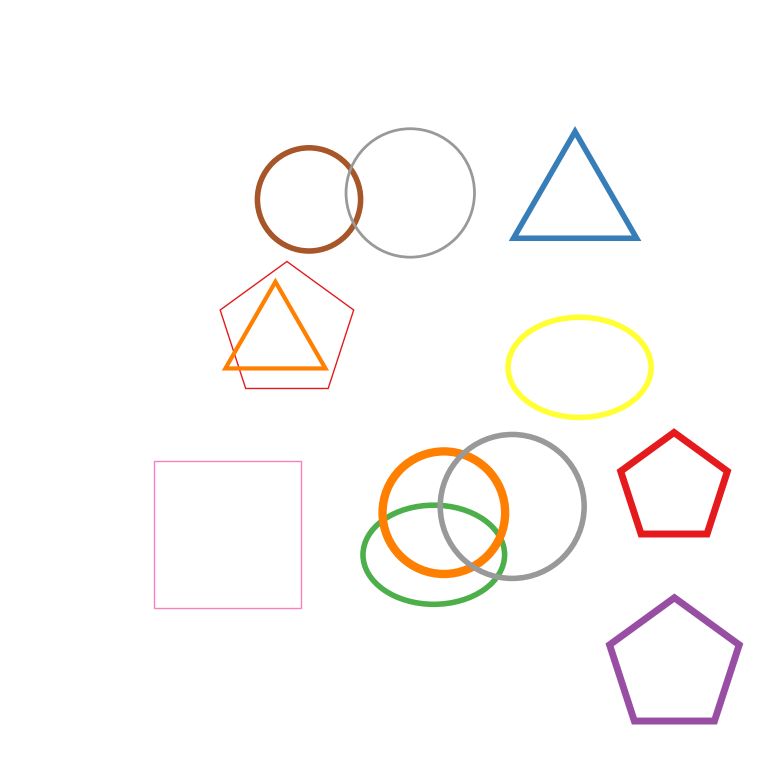[{"shape": "pentagon", "thickness": 2.5, "radius": 0.36, "center": [0.875, 0.365]}, {"shape": "pentagon", "thickness": 0.5, "radius": 0.46, "center": [0.373, 0.569]}, {"shape": "triangle", "thickness": 2, "radius": 0.46, "center": [0.747, 0.737]}, {"shape": "oval", "thickness": 2, "radius": 0.46, "center": [0.563, 0.28]}, {"shape": "pentagon", "thickness": 2.5, "radius": 0.44, "center": [0.876, 0.135]}, {"shape": "triangle", "thickness": 1.5, "radius": 0.38, "center": [0.358, 0.559]}, {"shape": "circle", "thickness": 3, "radius": 0.4, "center": [0.576, 0.334]}, {"shape": "oval", "thickness": 2, "radius": 0.46, "center": [0.753, 0.523]}, {"shape": "circle", "thickness": 2, "radius": 0.34, "center": [0.401, 0.741]}, {"shape": "square", "thickness": 0.5, "radius": 0.48, "center": [0.295, 0.306]}, {"shape": "circle", "thickness": 1, "radius": 0.42, "center": [0.533, 0.749]}, {"shape": "circle", "thickness": 2, "radius": 0.47, "center": [0.665, 0.342]}]